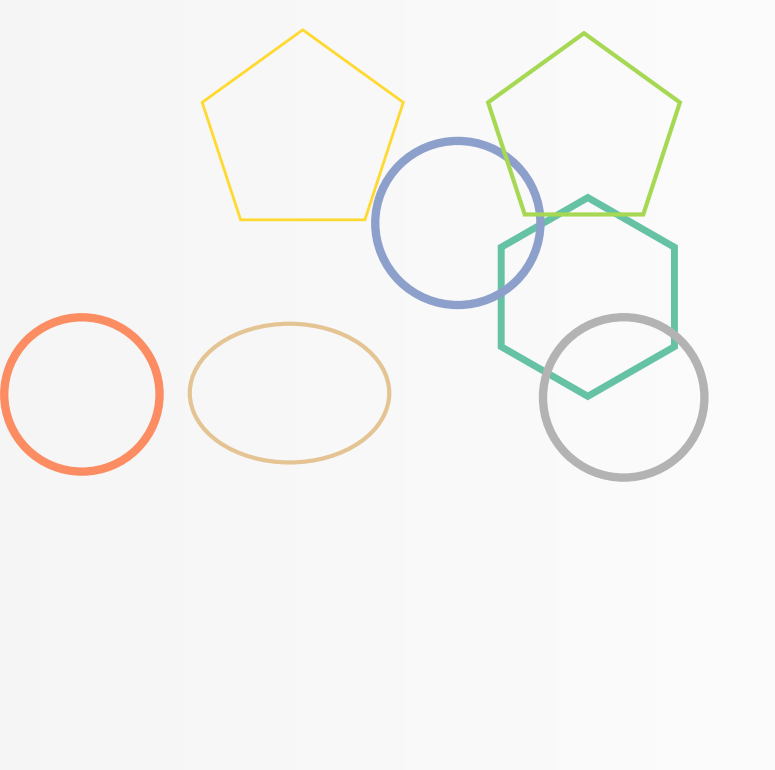[{"shape": "hexagon", "thickness": 2.5, "radius": 0.65, "center": [0.758, 0.614]}, {"shape": "circle", "thickness": 3, "radius": 0.5, "center": [0.106, 0.488]}, {"shape": "circle", "thickness": 3, "radius": 0.53, "center": [0.591, 0.71]}, {"shape": "pentagon", "thickness": 1.5, "radius": 0.65, "center": [0.754, 0.827]}, {"shape": "pentagon", "thickness": 1, "radius": 0.68, "center": [0.391, 0.825]}, {"shape": "oval", "thickness": 1.5, "radius": 0.64, "center": [0.374, 0.489]}, {"shape": "circle", "thickness": 3, "radius": 0.52, "center": [0.805, 0.484]}]